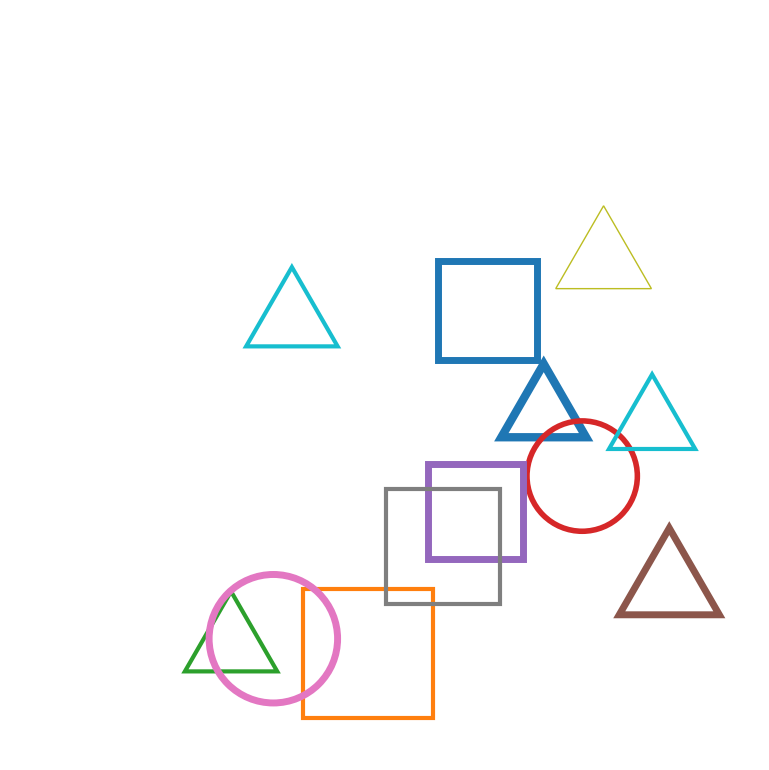[{"shape": "triangle", "thickness": 3, "radius": 0.32, "center": [0.706, 0.464]}, {"shape": "square", "thickness": 2.5, "radius": 0.32, "center": [0.633, 0.597]}, {"shape": "square", "thickness": 1.5, "radius": 0.42, "center": [0.478, 0.151]}, {"shape": "triangle", "thickness": 1.5, "radius": 0.35, "center": [0.3, 0.163]}, {"shape": "circle", "thickness": 2, "radius": 0.36, "center": [0.756, 0.382]}, {"shape": "square", "thickness": 2.5, "radius": 0.31, "center": [0.617, 0.336]}, {"shape": "triangle", "thickness": 2.5, "radius": 0.38, "center": [0.869, 0.239]}, {"shape": "circle", "thickness": 2.5, "radius": 0.42, "center": [0.355, 0.17]}, {"shape": "square", "thickness": 1.5, "radius": 0.37, "center": [0.576, 0.29]}, {"shape": "triangle", "thickness": 0.5, "radius": 0.36, "center": [0.784, 0.661]}, {"shape": "triangle", "thickness": 1.5, "radius": 0.32, "center": [0.847, 0.449]}, {"shape": "triangle", "thickness": 1.5, "radius": 0.34, "center": [0.379, 0.584]}]